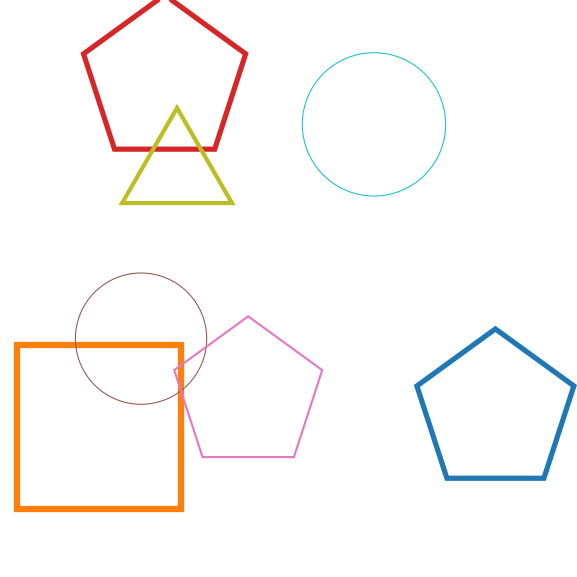[{"shape": "pentagon", "thickness": 2.5, "radius": 0.71, "center": [0.858, 0.287]}, {"shape": "square", "thickness": 3, "radius": 0.71, "center": [0.171, 0.26]}, {"shape": "pentagon", "thickness": 2.5, "radius": 0.74, "center": [0.285, 0.86]}, {"shape": "circle", "thickness": 0.5, "radius": 0.57, "center": [0.244, 0.413]}, {"shape": "pentagon", "thickness": 1, "radius": 0.67, "center": [0.43, 0.317]}, {"shape": "triangle", "thickness": 2, "radius": 0.55, "center": [0.307, 0.702]}, {"shape": "circle", "thickness": 0.5, "radius": 0.62, "center": [0.648, 0.784]}]